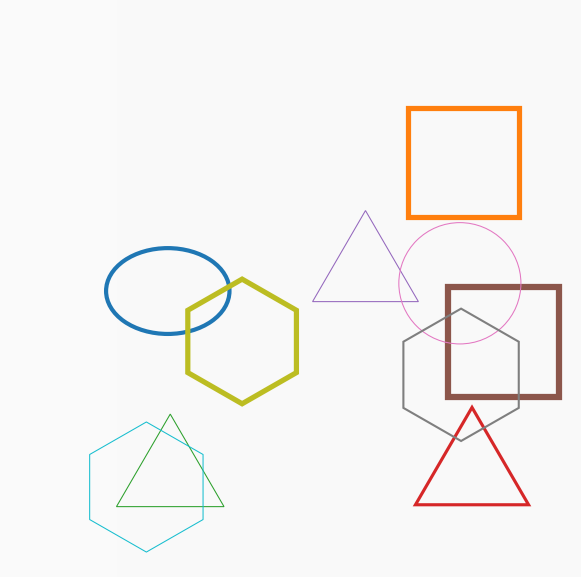[{"shape": "oval", "thickness": 2, "radius": 0.53, "center": [0.289, 0.495]}, {"shape": "square", "thickness": 2.5, "radius": 0.48, "center": [0.797, 0.718]}, {"shape": "triangle", "thickness": 0.5, "radius": 0.53, "center": [0.293, 0.175]}, {"shape": "triangle", "thickness": 1.5, "radius": 0.56, "center": [0.812, 0.181]}, {"shape": "triangle", "thickness": 0.5, "radius": 0.53, "center": [0.629, 0.529]}, {"shape": "square", "thickness": 3, "radius": 0.48, "center": [0.866, 0.408]}, {"shape": "circle", "thickness": 0.5, "radius": 0.53, "center": [0.791, 0.509]}, {"shape": "hexagon", "thickness": 1, "radius": 0.57, "center": [0.793, 0.35]}, {"shape": "hexagon", "thickness": 2.5, "radius": 0.54, "center": [0.417, 0.408]}, {"shape": "hexagon", "thickness": 0.5, "radius": 0.56, "center": [0.252, 0.156]}]